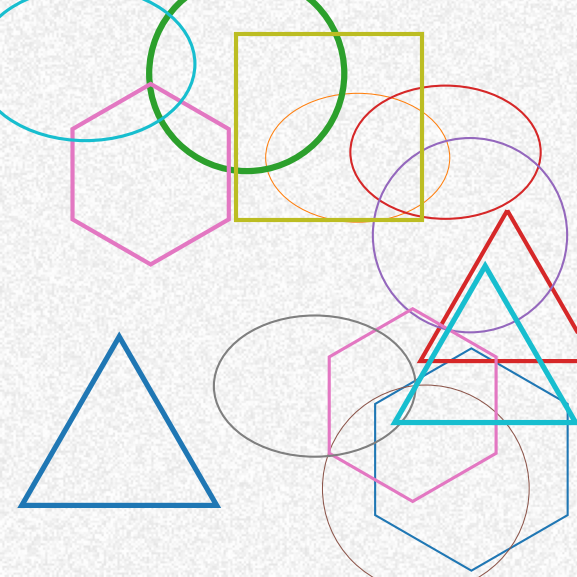[{"shape": "triangle", "thickness": 2.5, "radius": 0.97, "center": [0.206, 0.221]}, {"shape": "hexagon", "thickness": 1, "radius": 0.96, "center": [0.816, 0.203]}, {"shape": "oval", "thickness": 0.5, "radius": 0.8, "center": [0.619, 0.726]}, {"shape": "circle", "thickness": 3, "radius": 0.84, "center": [0.427, 0.872]}, {"shape": "triangle", "thickness": 2, "radius": 0.87, "center": [0.878, 0.461]}, {"shape": "oval", "thickness": 1, "radius": 0.82, "center": [0.771, 0.736]}, {"shape": "circle", "thickness": 1, "radius": 0.84, "center": [0.814, 0.592]}, {"shape": "circle", "thickness": 0.5, "radius": 0.89, "center": [0.737, 0.153]}, {"shape": "hexagon", "thickness": 2, "radius": 0.78, "center": [0.261, 0.697]}, {"shape": "hexagon", "thickness": 1.5, "radius": 0.83, "center": [0.715, 0.298]}, {"shape": "oval", "thickness": 1, "radius": 0.87, "center": [0.545, 0.331]}, {"shape": "square", "thickness": 2, "radius": 0.8, "center": [0.57, 0.779]}, {"shape": "oval", "thickness": 1.5, "radius": 0.95, "center": [0.148, 0.888]}, {"shape": "triangle", "thickness": 2.5, "radius": 0.9, "center": [0.84, 0.358]}]